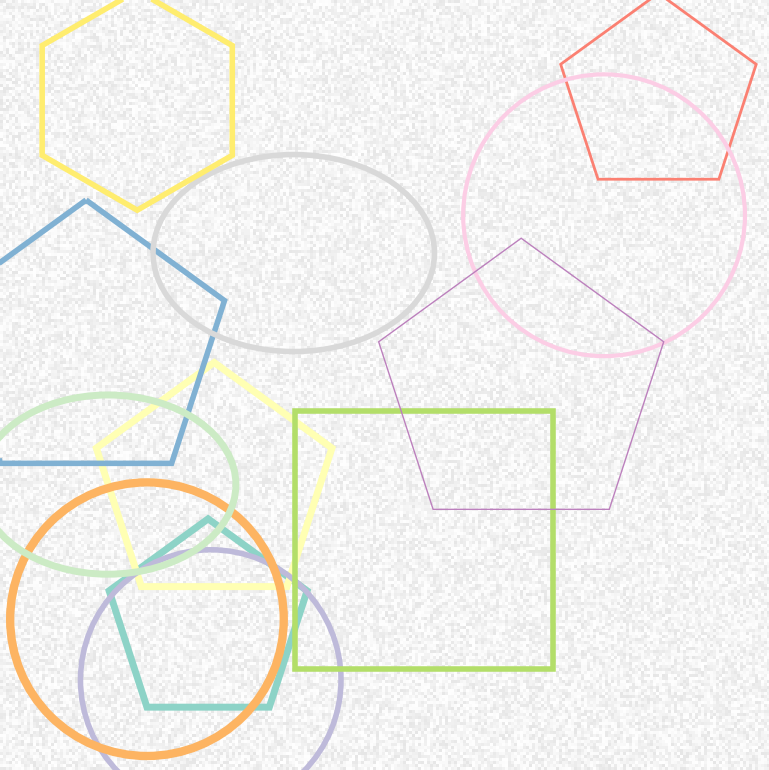[{"shape": "pentagon", "thickness": 2.5, "radius": 0.68, "center": [0.27, 0.191]}, {"shape": "pentagon", "thickness": 2.5, "radius": 0.8, "center": [0.278, 0.368]}, {"shape": "circle", "thickness": 2, "radius": 0.85, "center": [0.274, 0.117]}, {"shape": "pentagon", "thickness": 1, "radius": 0.67, "center": [0.855, 0.875]}, {"shape": "pentagon", "thickness": 2, "radius": 0.95, "center": [0.112, 0.551]}, {"shape": "circle", "thickness": 3, "radius": 0.89, "center": [0.191, 0.196]}, {"shape": "square", "thickness": 2, "radius": 0.84, "center": [0.551, 0.299]}, {"shape": "circle", "thickness": 1.5, "radius": 0.91, "center": [0.785, 0.72]}, {"shape": "oval", "thickness": 2, "radius": 0.91, "center": [0.382, 0.671]}, {"shape": "pentagon", "thickness": 0.5, "radius": 0.97, "center": [0.677, 0.496]}, {"shape": "oval", "thickness": 2.5, "radius": 0.83, "center": [0.14, 0.371]}, {"shape": "hexagon", "thickness": 2, "radius": 0.71, "center": [0.178, 0.87]}]